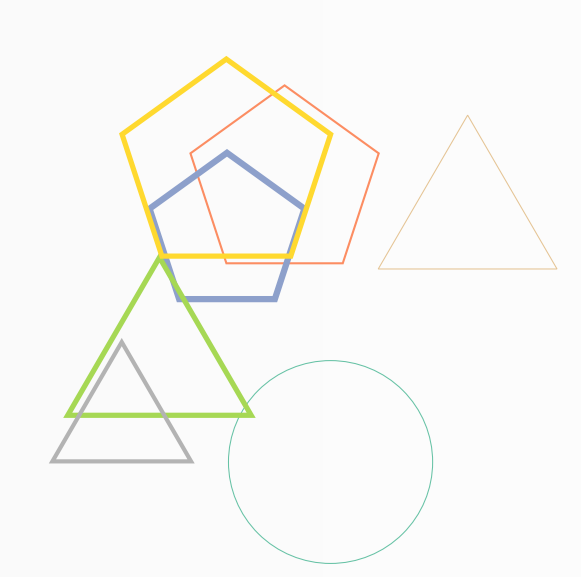[{"shape": "circle", "thickness": 0.5, "radius": 0.88, "center": [0.569, 0.199]}, {"shape": "pentagon", "thickness": 1, "radius": 0.85, "center": [0.49, 0.681]}, {"shape": "pentagon", "thickness": 3, "radius": 0.7, "center": [0.391, 0.594]}, {"shape": "triangle", "thickness": 2.5, "radius": 0.91, "center": [0.274, 0.371]}, {"shape": "pentagon", "thickness": 2.5, "radius": 0.94, "center": [0.389, 0.708]}, {"shape": "triangle", "thickness": 0.5, "radius": 0.89, "center": [0.805, 0.622]}, {"shape": "triangle", "thickness": 2, "radius": 0.69, "center": [0.209, 0.269]}]